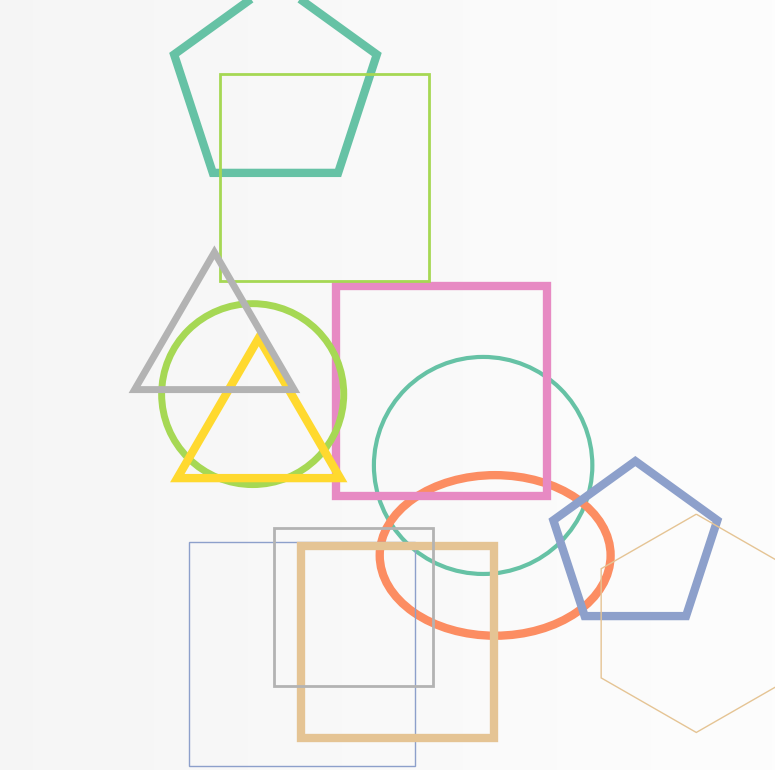[{"shape": "circle", "thickness": 1.5, "radius": 0.7, "center": [0.623, 0.396]}, {"shape": "pentagon", "thickness": 3, "radius": 0.69, "center": [0.355, 0.887]}, {"shape": "oval", "thickness": 3, "radius": 0.74, "center": [0.639, 0.279]}, {"shape": "square", "thickness": 0.5, "radius": 0.73, "center": [0.39, 0.151]}, {"shape": "pentagon", "thickness": 3, "radius": 0.56, "center": [0.82, 0.29]}, {"shape": "square", "thickness": 3, "radius": 0.68, "center": [0.57, 0.493]}, {"shape": "circle", "thickness": 2.5, "radius": 0.59, "center": [0.326, 0.488]}, {"shape": "square", "thickness": 1, "radius": 0.67, "center": [0.418, 0.769]}, {"shape": "triangle", "thickness": 3, "radius": 0.61, "center": [0.334, 0.44]}, {"shape": "hexagon", "thickness": 0.5, "radius": 0.71, "center": [0.898, 0.19]}, {"shape": "square", "thickness": 3, "radius": 0.62, "center": [0.512, 0.167]}, {"shape": "triangle", "thickness": 2.5, "radius": 0.59, "center": [0.277, 0.553]}, {"shape": "square", "thickness": 1, "radius": 0.51, "center": [0.456, 0.211]}]